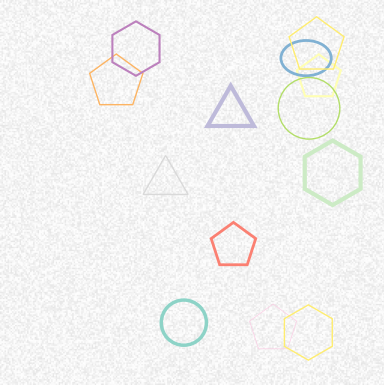[{"shape": "circle", "thickness": 2.5, "radius": 0.29, "center": [0.478, 0.162]}, {"shape": "pentagon", "thickness": 1.5, "radius": 0.3, "center": [0.828, 0.799]}, {"shape": "triangle", "thickness": 3, "radius": 0.35, "center": [0.599, 0.708]}, {"shape": "pentagon", "thickness": 2, "radius": 0.3, "center": [0.606, 0.362]}, {"shape": "oval", "thickness": 2, "radius": 0.33, "center": [0.795, 0.849]}, {"shape": "pentagon", "thickness": 1, "radius": 0.36, "center": [0.302, 0.787]}, {"shape": "circle", "thickness": 1, "radius": 0.4, "center": [0.803, 0.719]}, {"shape": "pentagon", "thickness": 0.5, "radius": 0.32, "center": [0.709, 0.146]}, {"shape": "triangle", "thickness": 1, "radius": 0.34, "center": [0.43, 0.529]}, {"shape": "hexagon", "thickness": 1.5, "radius": 0.35, "center": [0.353, 0.874]}, {"shape": "hexagon", "thickness": 3, "radius": 0.42, "center": [0.864, 0.551]}, {"shape": "pentagon", "thickness": 1, "radius": 0.38, "center": [0.822, 0.881]}, {"shape": "hexagon", "thickness": 1, "radius": 0.36, "center": [0.801, 0.136]}]